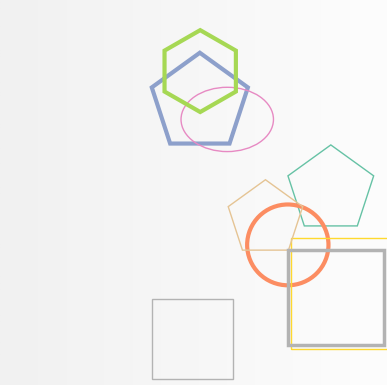[{"shape": "pentagon", "thickness": 1, "radius": 0.58, "center": [0.854, 0.507]}, {"shape": "circle", "thickness": 3, "radius": 0.52, "center": [0.743, 0.364]}, {"shape": "pentagon", "thickness": 3, "radius": 0.65, "center": [0.516, 0.733]}, {"shape": "oval", "thickness": 1, "radius": 0.6, "center": [0.586, 0.69]}, {"shape": "hexagon", "thickness": 3, "radius": 0.53, "center": [0.517, 0.815]}, {"shape": "square", "thickness": 1, "radius": 0.73, "center": [0.896, 0.238]}, {"shape": "pentagon", "thickness": 1, "radius": 0.51, "center": [0.685, 0.432]}, {"shape": "square", "thickness": 1, "radius": 0.52, "center": [0.498, 0.12]}, {"shape": "square", "thickness": 2.5, "radius": 0.62, "center": [0.868, 0.228]}]